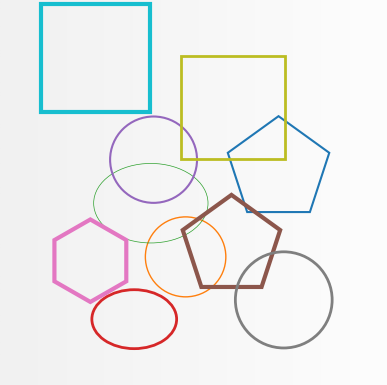[{"shape": "pentagon", "thickness": 1.5, "radius": 0.69, "center": [0.719, 0.561]}, {"shape": "circle", "thickness": 1, "radius": 0.52, "center": [0.479, 0.333]}, {"shape": "oval", "thickness": 0.5, "radius": 0.74, "center": [0.389, 0.472]}, {"shape": "oval", "thickness": 2, "radius": 0.55, "center": [0.346, 0.171]}, {"shape": "circle", "thickness": 1.5, "radius": 0.56, "center": [0.396, 0.585]}, {"shape": "pentagon", "thickness": 3, "radius": 0.66, "center": [0.597, 0.362]}, {"shape": "hexagon", "thickness": 3, "radius": 0.54, "center": [0.233, 0.323]}, {"shape": "circle", "thickness": 2, "radius": 0.62, "center": [0.732, 0.221]}, {"shape": "square", "thickness": 2, "radius": 0.67, "center": [0.601, 0.722]}, {"shape": "square", "thickness": 3, "radius": 0.7, "center": [0.246, 0.85]}]